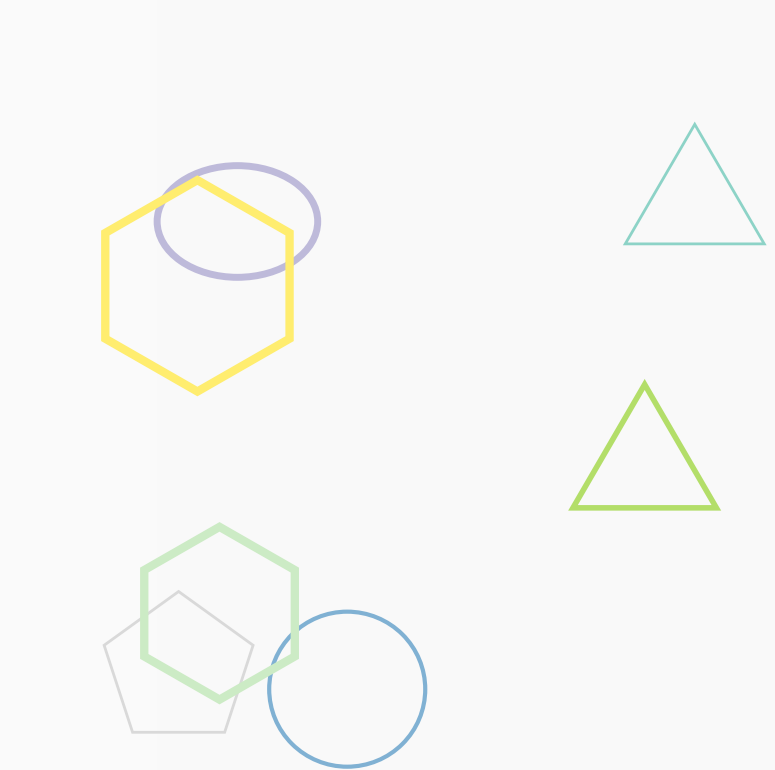[{"shape": "triangle", "thickness": 1, "radius": 0.52, "center": [0.896, 0.735]}, {"shape": "oval", "thickness": 2.5, "radius": 0.52, "center": [0.306, 0.712]}, {"shape": "circle", "thickness": 1.5, "radius": 0.5, "center": [0.448, 0.105]}, {"shape": "triangle", "thickness": 2, "radius": 0.53, "center": [0.832, 0.394]}, {"shape": "pentagon", "thickness": 1, "radius": 0.51, "center": [0.23, 0.131]}, {"shape": "hexagon", "thickness": 3, "radius": 0.56, "center": [0.283, 0.204]}, {"shape": "hexagon", "thickness": 3, "radius": 0.69, "center": [0.255, 0.629]}]